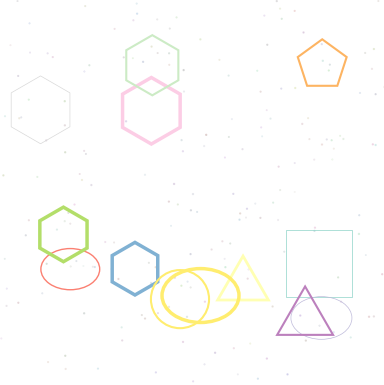[{"shape": "square", "thickness": 0.5, "radius": 0.43, "center": [0.828, 0.316]}, {"shape": "triangle", "thickness": 2, "radius": 0.38, "center": [0.631, 0.259]}, {"shape": "oval", "thickness": 0.5, "radius": 0.4, "center": [0.835, 0.174]}, {"shape": "oval", "thickness": 1, "radius": 0.38, "center": [0.183, 0.301]}, {"shape": "hexagon", "thickness": 2.5, "radius": 0.34, "center": [0.351, 0.302]}, {"shape": "pentagon", "thickness": 1.5, "radius": 0.33, "center": [0.837, 0.831]}, {"shape": "hexagon", "thickness": 2.5, "radius": 0.35, "center": [0.165, 0.391]}, {"shape": "hexagon", "thickness": 2.5, "radius": 0.43, "center": [0.393, 0.712]}, {"shape": "hexagon", "thickness": 0.5, "radius": 0.44, "center": [0.105, 0.715]}, {"shape": "triangle", "thickness": 1.5, "radius": 0.42, "center": [0.792, 0.172]}, {"shape": "hexagon", "thickness": 1.5, "radius": 0.39, "center": [0.396, 0.831]}, {"shape": "oval", "thickness": 2.5, "radius": 0.5, "center": [0.521, 0.232]}, {"shape": "circle", "thickness": 1.5, "radius": 0.38, "center": [0.468, 0.223]}]